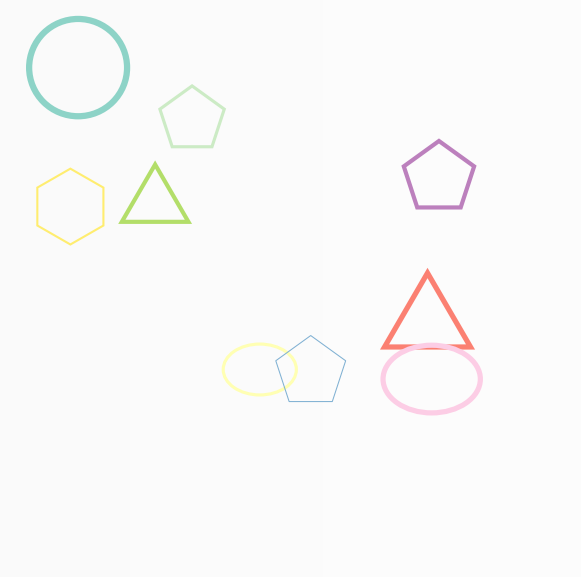[{"shape": "circle", "thickness": 3, "radius": 0.42, "center": [0.134, 0.882]}, {"shape": "oval", "thickness": 1.5, "radius": 0.31, "center": [0.447, 0.359]}, {"shape": "triangle", "thickness": 2.5, "radius": 0.43, "center": [0.736, 0.441]}, {"shape": "pentagon", "thickness": 0.5, "radius": 0.32, "center": [0.535, 0.355]}, {"shape": "triangle", "thickness": 2, "radius": 0.33, "center": [0.267, 0.648]}, {"shape": "oval", "thickness": 2.5, "radius": 0.42, "center": [0.743, 0.343]}, {"shape": "pentagon", "thickness": 2, "radius": 0.32, "center": [0.755, 0.691]}, {"shape": "pentagon", "thickness": 1.5, "radius": 0.29, "center": [0.33, 0.792]}, {"shape": "hexagon", "thickness": 1, "radius": 0.33, "center": [0.121, 0.641]}]